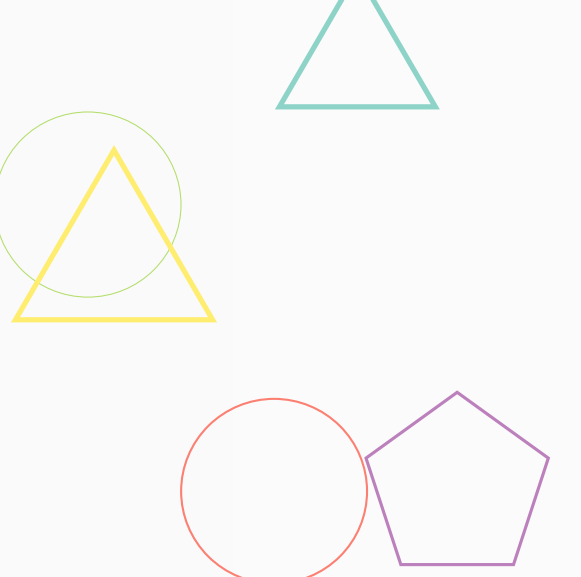[{"shape": "triangle", "thickness": 2.5, "radius": 0.77, "center": [0.615, 0.892]}, {"shape": "circle", "thickness": 1, "radius": 0.8, "center": [0.472, 0.149]}, {"shape": "circle", "thickness": 0.5, "radius": 0.8, "center": [0.151, 0.645]}, {"shape": "pentagon", "thickness": 1.5, "radius": 0.82, "center": [0.787, 0.155]}, {"shape": "triangle", "thickness": 2.5, "radius": 0.98, "center": [0.196, 0.543]}]